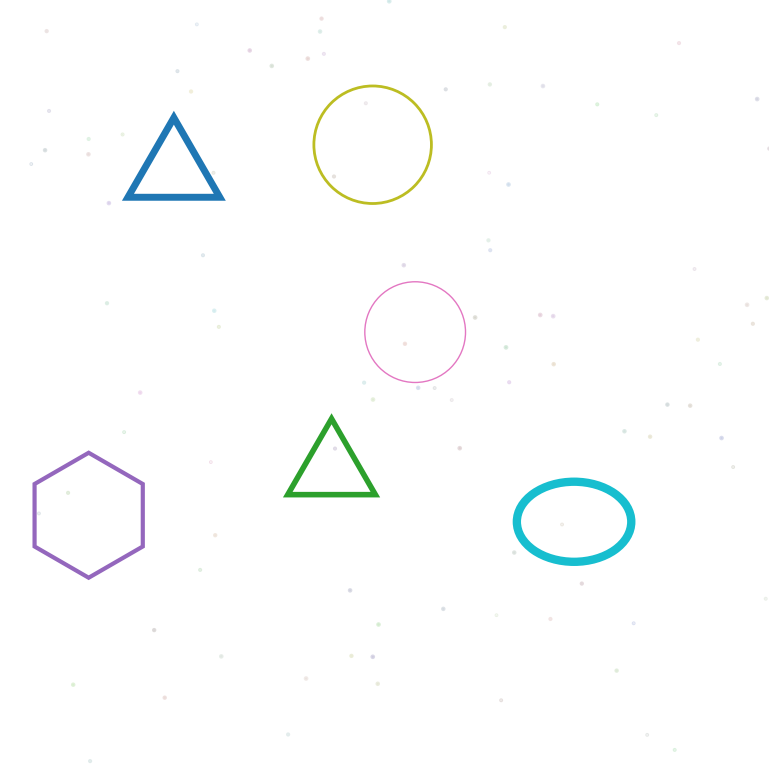[{"shape": "triangle", "thickness": 2.5, "radius": 0.34, "center": [0.226, 0.778]}, {"shape": "triangle", "thickness": 2, "radius": 0.33, "center": [0.431, 0.39]}, {"shape": "hexagon", "thickness": 1.5, "radius": 0.41, "center": [0.115, 0.331]}, {"shape": "circle", "thickness": 0.5, "radius": 0.33, "center": [0.539, 0.569]}, {"shape": "circle", "thickness": 1, "radius": 0.38, "center": [0.484, 0.812]}, {"shape": "oval", "thickness": 3, "radius": 0.37, "center": [0.746, 0.322]}]